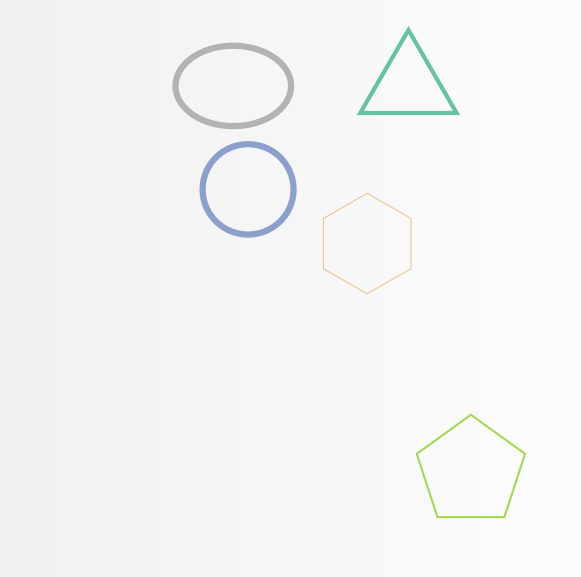[{"shape": "triangle", "thickness": 2, "radius": 0.48, "center": [0.703, 0.851]}, {"shape": "circle", "thickness": 3, "radius": 0.39, "center": [0.427, 0.671]}, {"shape": "pentagon", "thickness": 1, "radius": 0.49, "center": [0.81, 0.183]}, {"shape": "hexagon", "thickness": 0.5, "radius": 0.43, "center": [0.632, 0.577]}, {"shape": "oval", "thickness": 3, "radius": 0.5, "center": [0.401, 0.85]}]